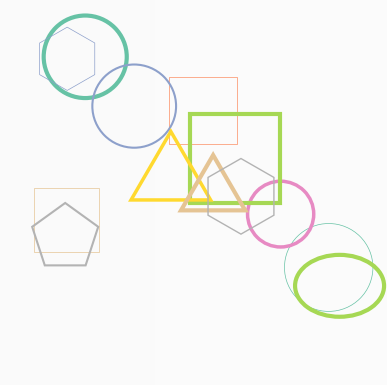[{"shape": "circle", "thickness": 3, "radius": 0.54, "center": [0.22, 0.852]}, {"shape": "circle", "thickness": 0.5, "radius": 0.57, "center": [0.848, 0.305]}, {"shape": "square", "thickness": 0.5, "radius": 0.44, "center": [0.525, 0.713]}, {"shape": "hexagon", "thickness": 0.5, "radius": 0.41, "center": [0.173, 0.847]}, {"shape": "circle", "thickness": 1.5, "radius": 0.54, "center": [0.346, 0.724]}, {"shape": "circle", "thickness": 2.5, "radius": 0.43, "center": [0.724, 0.444]}, {"shape": "oval", "thickness": 3, "radius": 0.57, "center": [0.876, 0.258]}, {"shape": "square", "thickness": 3, "radius": 0.58, "center": [0.607, 0.589]}, {"shape": "triangle", "thickness": 2.5, "radius": 0.59, "center": [0.441, 0.54]}, {"shape": "square", "thickness": 0.5, "radius": 0.42, "center": [0.171, 0.429]}, {"shape": "triangle", "thickness": 3, "radius": 0.48, "center": [0.55, 0.501]}, {"shape": "hexagon", "thickness": 1, "radius": 0.49, "center": [0.622, 0.49]}, {"shape": "pentagon", "thickness": 1.5, "radius": 0.45, "center": [0.168, 0.383]}]